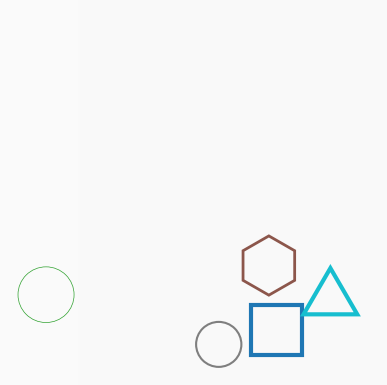[{"shape": "square", "thickness": 3, "radius": 0.33, "center": [0.714, 0.143]}, {"shape": "circle", "thickness": 0.5, "radius": 0.36, "center": [0.119, 0.235]}, {"shape": "hexagon", "thickness": 2, "radius": 0.38, "center": [0.694, 0.31]}, {"shape": "circle", "thickness": 1.5, "radius": 0.29, "center": [0.564, 0.105]}, {"shape": "triangle", "thickness": 3, "radius": 0.4, "center": [0.853, 0.224]}]